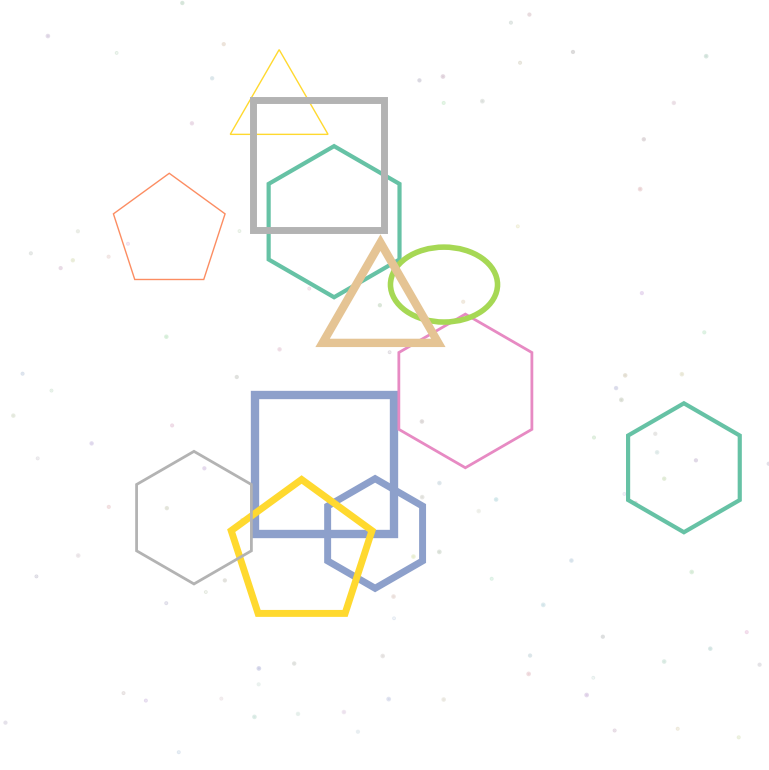[{"shape": "hexagon", "thickness": 1.5, "radius": 0.49, "center": [0.434, 0.712]}, {"shape": "hexagon", "thickness": 1.5, "radius": 0.42, "center": [0.888, 0.393]}, {"shape": "pentagon", "thickness": 0.5, "radius": 0.38, "center": [0.22, 0.699]}, {"shape": "square", "thickness": 3, "radius": 0.45, "center": [0.421, 0.397]}, {"shape": "hexagon", "thickness": 2.5, "radius": 0.36, "center": [0.487, 0.307]}, {"shape": "hexagon", "thickness": 1, "radius": 0.5, "center": [0.604, 0.492]}, {"shape": "oval", "thickness": 2, "radius": 0.35, "center": [0.577, 0.63]}, {"shape": "triangle", "thickness": 0.5, "radius": 0.37, "center": [0.363, 0.862]}, {"shape": "pentagon", "thickness": 2.5, "radius": 0.48, "center": [0.392, 0.281]}, {"shape": "triangle", "thickness": 3, "radius": 0.43, "center": [0.494, 0.598]}, {"shape": "hexagon", "thickness": 1, "radius": 0.43, "center": [0.252, 0.328]}, {"shape": "square", "thickness": 2.5, "radius": 0.42, "center": [0.414, 0.786]}]